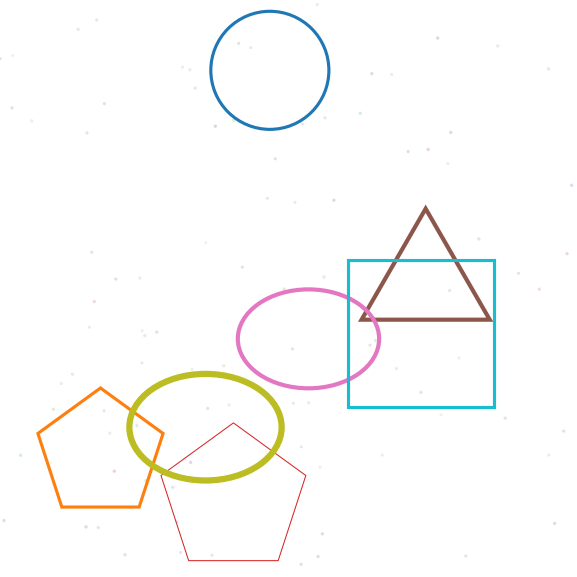[{"shape": "circle", "thickness": 1.5, "radius": 0.51, "center": [0.467, 0.877]}, {"shape": "pentagon", "thickness": 1.5, "radius": 0.57, "center": [0.174, 0.213]}, {"shape": "pentagon", "thickness": 0.5, "radius": 0.66, "center": [0.404, 0.135]}, {"shape": "triangle", "thickness": 2, "radius": 0.64, "center": [0.737, 0.51]}, {"shape": "oval", "thickness": 2, "radius": 0.61, "center": [0.534, 0.412]}, {"shape": "oval", "thickness": 3, "radius": 0.66, "center": [0.356, 0.259]}, {"shape": "square", "thickness": 1.5, "radius": 0.63, "center": [0.729, 0.422]}]